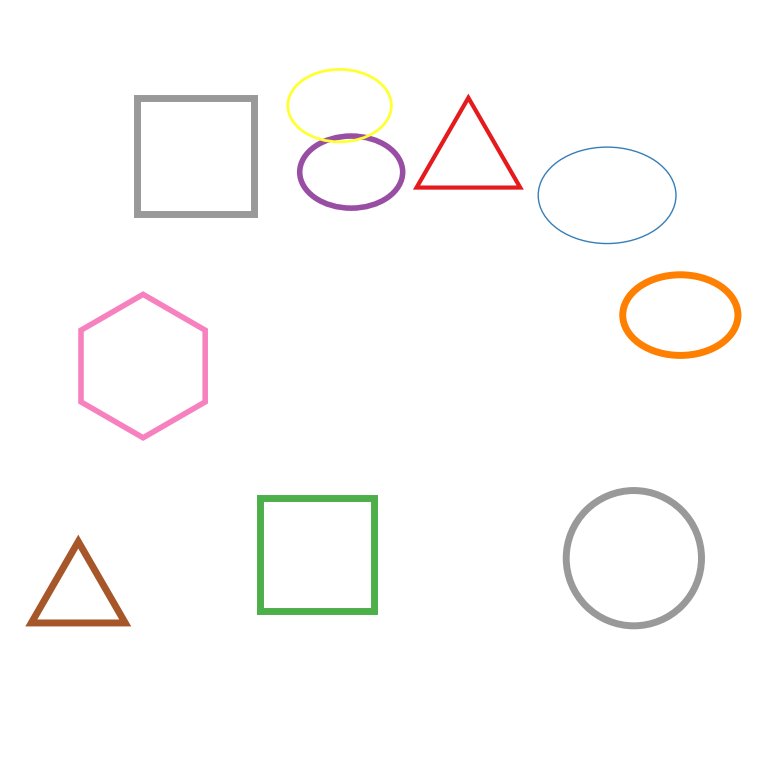[{"shape": "triangle", "thickness": 1.5, "radius": 0.39, "center": [0.608, 0.795]}, {"shape": "oval", "thickness": 0.5, "radius": 0.45, "center": [0.788, 0.746]}, {"shape": "square", "thickness": 2.5, "radius": 0.37, "center": [0.412, 0.28]}, {"shape": "oval", "thickness": 2, "radius": 0.33, "center": [0.456, 0.777]}, {"shape": "oval", "thickness": 2.5, "radius": 0.37, "center": [0.884, 0.591]}, {"shape": "oval", "thickness": 1, "radius": 0.34, "center": [0.441, 0.863]}, {"shape": "triangle", "thickness": 2.5, "radius": 0.35, "center": [0.102, 0.226]}, {"shape": "hexagon", "thickness": 2, "radius": 0.47, "center": [0.186, 0.525]}, {"shape": "circle", "thickness": 2.5, "radius": 0.44, "center": [0.823, 0.275]}, {"shape": "square", "thickness": 2.5, "radius": 0.38, "center": [0.254, 0.797]}]